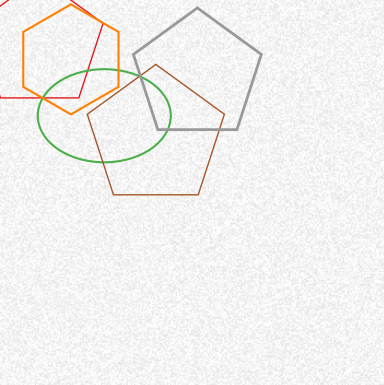[{"shape": "pentagon", "thickness": 1, "radius": 0.87, "center": [0.103, 0.886]}, {"shape": "oval", "thickness": 1.5, "radius": 0.86, "center": [0.271, 0.699]}, {"shape": "hexagon", "thickness": 1.5, "radius": 0.71, "center": [0.184, 0.846]}, {"shape": "pentagon", "thickness": 1, "radius": 0.94, "center": [0.405, 0.645]}, {"shape": "pentagon", "thickness": 2, "radius": 0.87, "center": [0.513, 0.805]}]